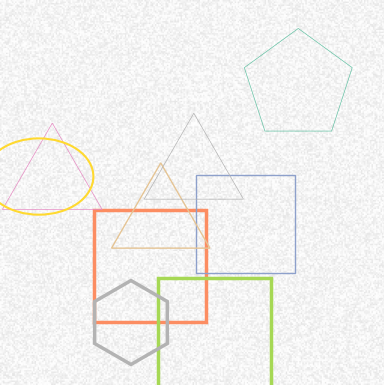[{"shape": "pentagon", "thickness": 0.5, "radius": 0.74, "center": [0.775, 0.779]}, {"shape": "square", "thickness": 2.5, "radius": 0.72, "center": [0.389, 0.31]}, {"shape": "square", "thickness": 1, "radius": 0.64, "center": [0.638, 0.418]}, {"shape": "triangle", "thickness": 0.5, "radius": 0.75, "center": [0.136, 0.531]}, {"shape": "square", "thickness": 2.5, "radius": 0.74, "center": [0.557, 0.132]}, {"shape": "oval", "thickness": 1.5, "radius": 0.71, "center": [0.101, 0.541]}, {"shape": "triangle", "thickness": 1, "radius": 0.74, "center": [0.417, 0.429]}, {"shape": "hexagon", "thickness": 2.5, "radius": 0.55, "center": [0.34, 0.162]}, {"shape": "triangle", "thickness": 0.5, "radius": 0.74, "center": [0.503, 0.557]}]